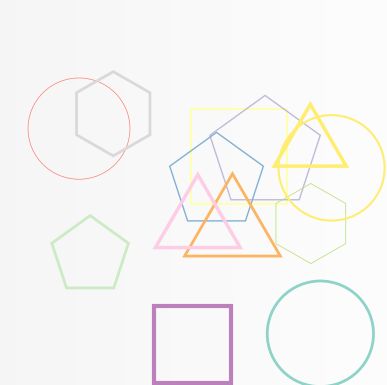[{"shape": "circle", "thickness": 2, "radius": 0.69, "center": [0.827, 0.133]}, {"shape": "square", "thickness": 1.5, "radius": 0.62, "center": [0.617, 0.594]}, {"shape": "pentagon", "thickness": 1, "radius": 0.75, "center": [0.684, 0.602]}, {"shape": "circle", "thickness": 0.5, "radius": 0.66, "center": [0.204, 0.666]}, {"shape": "pentagon", "thickness": 1, "radius": 0.64, "center": [0.559, 0.529]}, {"shape": "triangle", "thickness": 2, "radius": 0.71, "center": [0.6, 0.406]}, {"shape": "hexagon", "thickness": 0.5, "radius": 0.52, "center": [0.802, 0.419]}, {"shape": "triangle", "thickness": 2.5, "radius": 0.63, "center": [0.51, 0.42]}, {"shape": "hexagon", "thickness": 2, "radius": 0.55, "center": [0.292, 0.705]}, {"shape": "square", "thickness": 3, "radius": 0.5, "center": [0.497, 0.105]}, {"shape": "pentagon", "thickness": 2, "radius": 0.52, "center": [0.233, 0.336]}, {"shape": "circle", "thickness": 1.5, "radius": 0.68, "center": [0.856, 0.564]}, {"shape": "triangle", "thickness": 2.5, "radius": 0.53, "center": [0.801, 0.622]}]